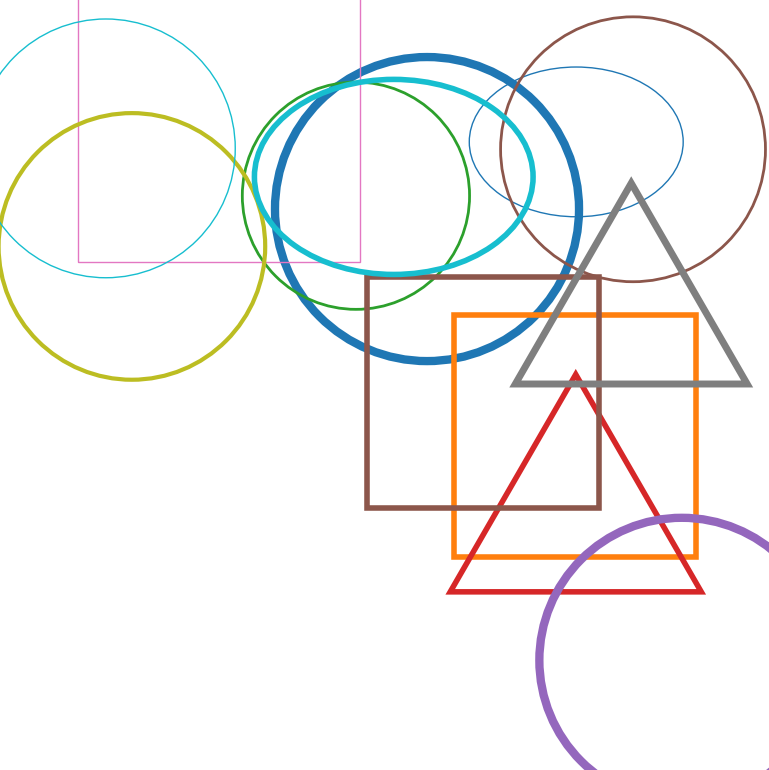[{"shape": "oval", "thickness": 0.5, "radius": 0.69, "center": [0.748, 0.816]}, {"shape": "circle", "thickness": 3, "radius": 0.99, "center": [0.555, 0.728]}, {"shape": "square", "thickness": 2, "radius": 0.79, "center": [0.746, 0.434]}, {"shape": "circle", "thickness": 1, "radius": 0.74, "center": [0.462, 0.746]}, {"shape": "triangle", "thickness": 2, "radius": 0.94, "center": [0.748, 0.325]}, {"shape": "circle", "thickness": 3, "radius": 0.93, "center": [0.886, 0.142]}, {"shape": "square", "thickness": 2, "radius": 0.75, "center": [0.627, 0.491]}, {"shape": "circle", "thickness": 1, "radius": 0.86, "center": [0.822, 0.806]}, {"shape": "square", "thickness": 0.5, "radius": 0.92, "center": [0.285, 0.843]}, {"shape": "triangle", "thickness": 2.5, "radius": 0.87, "center": [0.82, 0.588]}, {"shape": "circle", "thickness": 1.5, "radius": 0.87, "center": [0.171, 0.68]}, {"shape": "oval", "thickness": 2, "radius": 0.9, "center": [0.511, 0.77]}, {"shape": "circle", "thickness": 0.5, "radius": 0.84, "center": [0.137, 0.807]}]